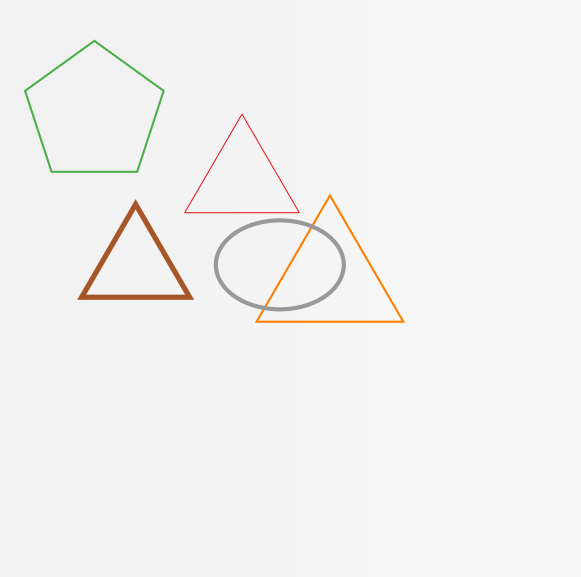[{"shape": "triangle", "thickness": 0.5, "radius": 0.57, "center": [0.416, 0.688]}, {"shape": "pentagon", "thickness": 1, "radius": 0.63, "center": [0.162, 0.803]}, {"shape": "triangle", "thickness": 1, "radius": 0.73, "center": [0.568, 0.515]}, {"shape": "triangle", "thickness": 2.5, "radius": 0.54, "center": [0.233, 0.538]}, {"shape": "oval", "thickness": 2, "radius": 0.55, "center": [0.481, 0.54]}]